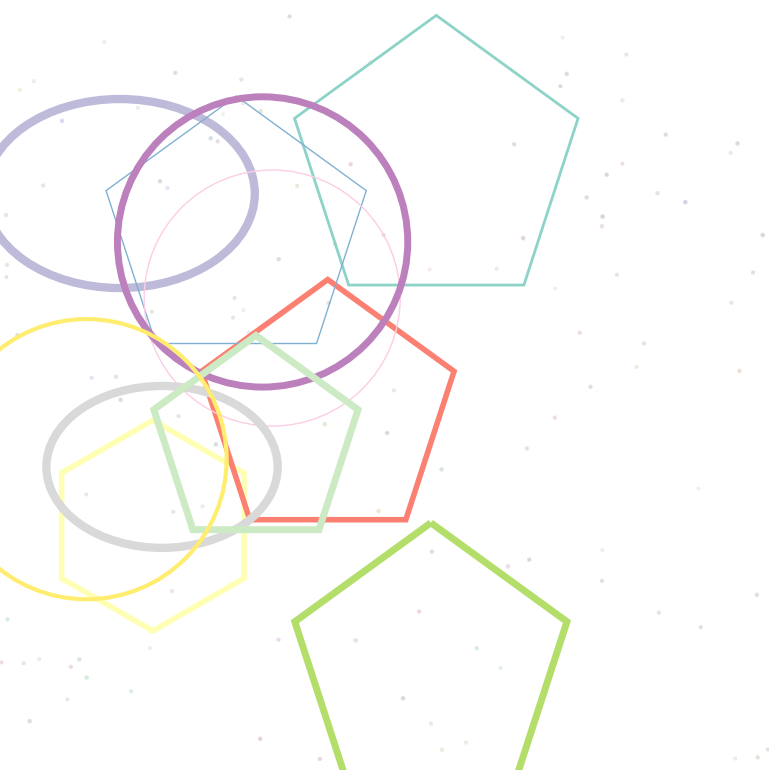[{"shape": "pentagon", "thickness": 1, "radius": 0.97, "center": [0.567, 0.786]}, {"shape": "hexagon", "thickness": 2, "radius": 0.68, "center": [0.198, 0.317]}, {"shape": "oval", "thickness": 3, "radius": 0.88, "center": [0.156, 0.749]}, {"shape": "pentagon", "thickness": 2, "radius": 0.86, "center": [0.426, 0.465]}, {"shape": "pentagon", "thickness": 0.5, "radius": 0.89, "center": [0.307, 0.698]}, {"shape": "pentagon", "thickness": 2.5, "radius": 0.93, "center": [0.56, 0.135]}, {"shape": "circle", "thickness": 0.5, "radius": 0.83, "center": [0.353, 0.613]}, {"shape": "oval", "thickness": 3, "radius": 0.75, "center": [0.21, 0.394]}, {"shape": "circle", "thickness": 2.5, "radius": 0.94, "center": [0.341, 0.686]}, {"shape": "pentagon", "thickness": 2.5, "radius": 0.7, "center": [0.332, 0.425]}, {"shape": "circle", "thickness": 1.5, "radius": 0.91, "center": [0.112, 0.404]}]